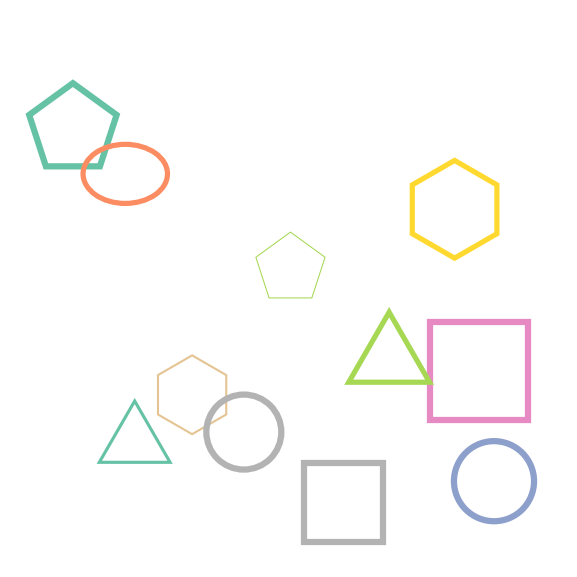[{"shape": "triangle", "thickness": 1.5, "radius": 0.35, "center": [0.233, 0.234]}, {"shape": "pentagon", "thickness": 3, "radius": 0.4, "center": [0.126, 0.775]}, {"shape": "oval", "thickness": 2.5, "radius": 0.37, "center": [0.217, 0.698]}, {"shape": "circle", "thickness": 3, "radius": 0.35, "center": [0.855, 0.166]}, {"shape": "square", "thickness": 3, "radius": 0.42, "center": [0.83, 0.357]}, {"shape": "triangle", "thickness": 2.5, "radius": 0.4, "center": [0.674, 0.378]}, {"shape": "pentagon", "thickness": 0.5, "radius": 0.31, "center": [0.503, 0.534]}, {"shape": "hexagon", "thickness": 2.5, "radius": 0.42, "center": [0.787, 0.637]}, {"shape": "hexagon", "thickness": 1, "radius": 0.34, "center": [0.333, 0.316]}, {"shape": "square", "thickness": 3, "radius": 0.34, "center": [0.595, 0.129]}, {"shape": "circle", "thickness": 3, "radius": 0.32, "center": [0.422, 0.251]}]